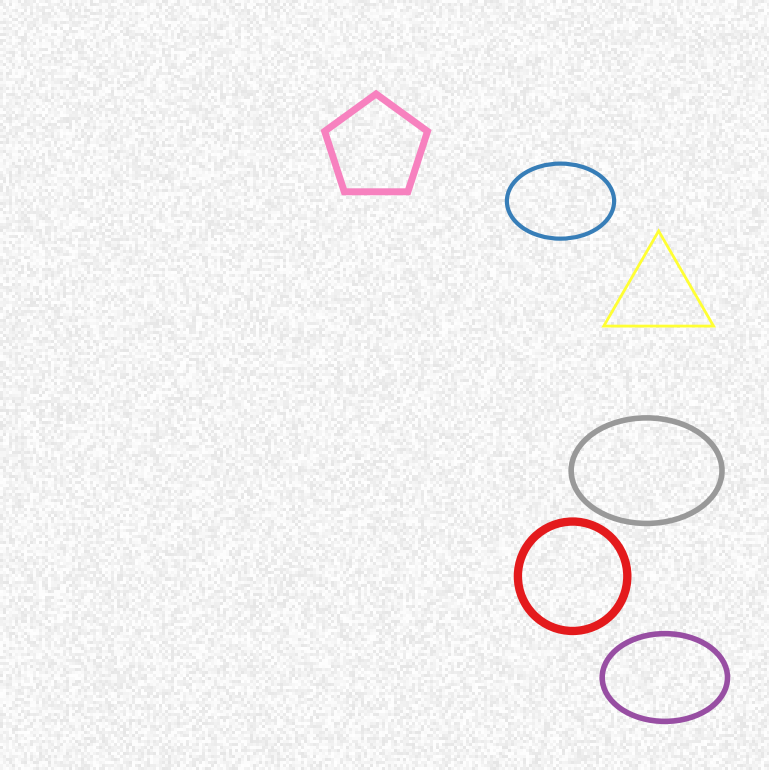[{"shape": "circle", "thickness": 3, "radius": 0.36, "center": [0.744, 0.252]}, {"shape": "oval", "thickness": 1.5, "radius": 0.35, "center": [0.728, 0.739]}, {"shape": "oval", "thickness": 2, "radius": 0.41, "center": [0.863, 0.12]}, {"shape": "triangle", "thickness": 1, "radius": 0.41, "center": [0.855, 0.618]}, {"shape": "pentagon", "thickness": 2.5, "radius": 0.35, "center": [0.488, 0.808]}, {"shape": "oval", "thickness": 2, "radius": 0.49, "center": [0.84, 0.389]}]